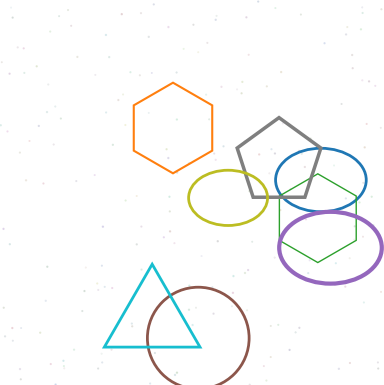[{"shape": "oval", "thickness": 2, "radius": 0.59, "center": [0.834, 0.532]}, {"shape": "hexagon", "thickness": 1.5, "radius": 0.59, "center": [0.449, 0.668]}, {"shape": "hexagon", "thickness": 1, "radius": 0.58, "center": [0.825, 0.433]}, {"shape": "oval", "thickness": 3, "radius": 0.67, "center": [0.858, 0.357]}, {"shape": "circle", "thickness": 2, "radius": 0.66, "center": [0.515, 0.122]}, {"shape": "pentagon", "thickness": 2.5, "radius": 0.57, "center": [0.725, 0.58]}, {"shape": "oval", "thickness": 2, "radius": 0.51, "center": [0.592, 0.486]}, {"shape": "triangle", "thickness": 2, "radius": 0.72, "center": [0.395, 0.17]}]